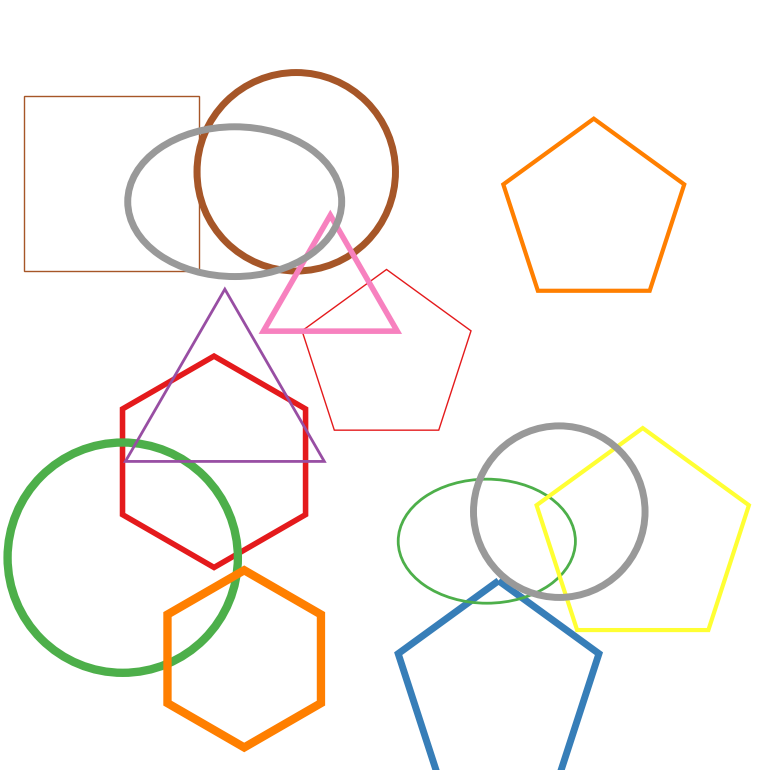[{"shape": "hexagon", "thickness": 2, "radius": 0.69, "center": [0.278, 0.4]}, {"shape": "pentagon", "thickness": 0.5, "radius": 0.58, "center": [0.502, 0.535]}, {"shape": "pentagon", "thickness": 2.5, "radius": 0.69, "center": [0.647, 0.109]}, {"shape": "oval", "thickness": 1, "radius": 0.58, "center": [0.632, 0.297]}, {"shape": "circle", "thickness": 3, "radius": 0.75, "center": [0.159, 0.276]}, {"shape": "triangle", "thickness": 1, "radius": 0.75, "center": [0.292, 0.475]}, {"shape": "pentagon", "thickness": 1.5, "radius": 0.62, "center": [0.771, 0.722]}, {"shape": "hexagon", "thickness": 3, "radius": 0.58, "center": [0.317, 0.144]}, {"shape": "pentagon", "thickness": 1.5, "radius": 0.72, "center": [0.835, 0.299]}, {"shape": "square", "thickness": 0.5, "radius": 0.57, "center": [0.144, 0.762]}, {"shape": "circle", "thickness": 2.5, "radius": 0.64, "center": [0.385, 0.777]}, {"shape": "triangle", "thickness": 2, "radius": 0.5, "center": [0.429, 0.62]}, {"shape": "oval", "thickness": 2.5, "radius": 0.69, "center": [0.305, 0.738]}, {"shape": "circle", "thickness": 2.5, "radius": 0.56, "center": [0.726, 0.336]}]